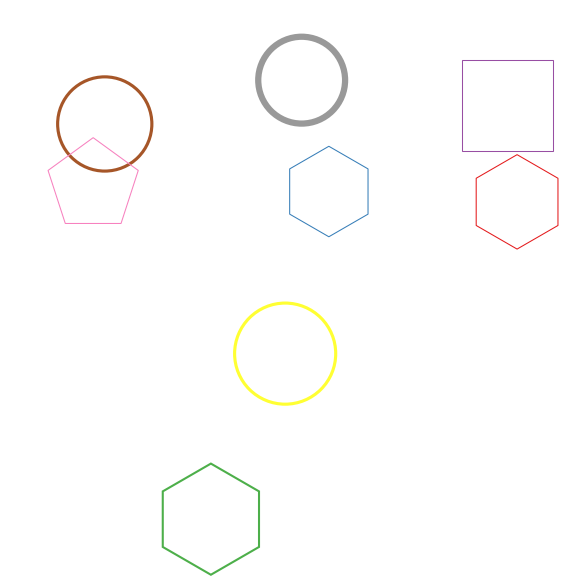[{"shape": "hexagon", "thickness": 0.5, "radius": 0.41, "center": [0.895, 0.65]}, {"shape": "hexagon", "thickness": 0.5, "radius": 0.39, "center": [0.569, 0.667]}, {"shape": "hexagon", "thickness": 1, "radius": 0.48, "center": [0.365, 0.1]}, {"shape": "square", "thickness": 0.5, "radius": 0.4, "center": [0.879, 0.816]}, {"shape": "circle", "thickness": 1.5, "radius": 0.44, "center": [0.494, 0.387]}, {"shape": "circle", "thickness": 1.5, "radius": 0.41, "center": [0.181, 0.784]}, {"shape": "pentagon", "thickness": 0.5, "radius": 0.41, "center": [0.161, 0.679]}, {"shape": "circle", "thickness": 3, "radius": 0.38, "center": [0.522, 0.86]}]